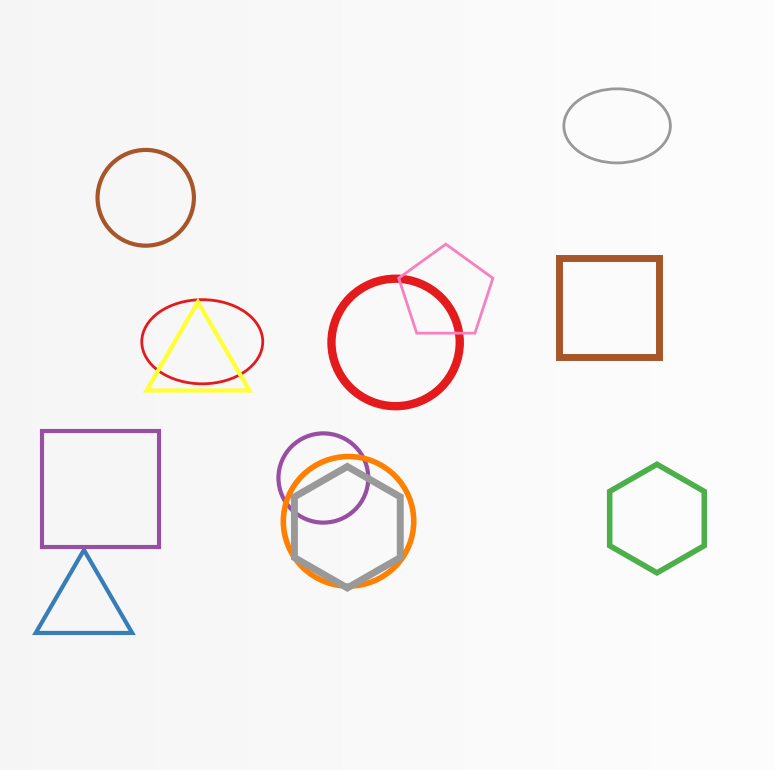[{"shape": "circle", "thickness": 3, "radius": 0.41, "center": [0.51, 0.555]}, {"shape": "oval", "thickness": 1, "radius": 0.39, "center": [0.261, 0.556]}, {"shape": "triangle", "thickness": 1.5, "radius": 0.36, "center": [0.108, 0.214]}, {"shape": "hexagon", "thickness": 2, "radius": 0.35, "center": [0.848, 0.327]}, {"shape": "square", "thickness": 1.5, "radius": 0.37, "center": [0.13, 0.365]}, {"shape": "circle", "thickness": 1.5, "radius": 0.29, "center": [0.417, 0.379]}, {"shape": "circle", "thickness": 2, "radius": 0.42, "center": [0.45, 0.323]}, {"shape": "triangle", "thickness": 1.5, "radius": 0.38, "center": [0.255, 0.531]}, {"shape": "square", "thickness": 2.5, "radius": 0.32, "center": [0.786, 0.601]}, {"shape": "circle", "thickness": 1.5, "radius": 0.31, "center": [0.188, 0.743]}, {"shape": "pentagon", "thickness": 1, "radius": 0.32, "center": [0.575, 0.619]}, {"shape": "oval", "thickness": 1, "radius": 0.34, "center": [0.796, 0.837]}, {"shape": "hexagon", "thickness": 2.5, "radius": 0.39, "center": [0.448, 0.315]}]